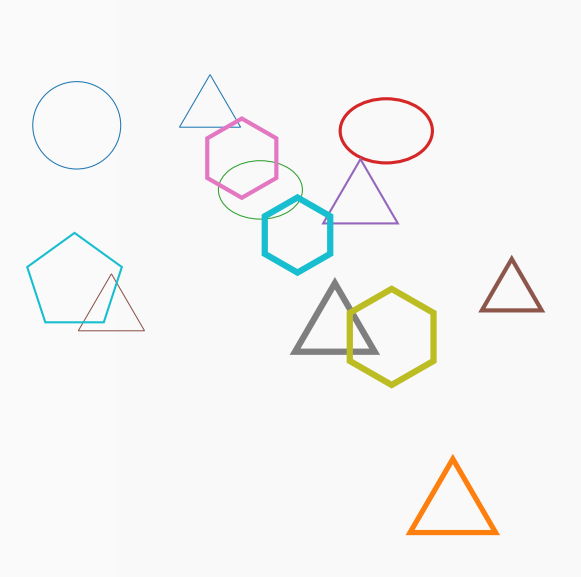[{"shape": "circle", "thickness": 0.5, "radius": 0.38, "center": [0.132, 0.782]}, {"shape": "triangle", "thickness": 0.5, "radius": 0.3, "center": [0.361, 0.809]}, {"shape": "triangle", "thickness": 2.5, "radius": 0.42, "center": [0.779, 0.119]}, {"shape": "oval", "thickness": 0.5, "radius": 0.36, "center": [0.448, 0.67]}, {"shape": "oval", "thickness": 1.5, "radius": 0.4, "center": [0.665, 0.773]}, {"shape": "triangle", "thickness": 1, "radius": 0.37, "center": [0.62, 0.649]}, {"shape": "triangle", "thickness": 0.5, "radius": 0.33, "center": [0.192, 0.459]}, {"shape": "triangle", "thickness": 2, "radius": 0.3, "center": [0.88, 0.491]}, {"shape": "hexagon", "thickness": 2, "radius": 0.34, "center": [0.416, 0.725]}, {"shape": "triangle", "thickness": 3, "radius": 0.4, "center": [0.576, 0.43]}, {"shape": "hexagon", "thickness": 3, "radius": 0.42, "center": [0.674, 0.416]}, {"shape": "pentagon", "thickness": 1, "radius": 0.43, "center": [0.128, 0.51]}, {"shape": "hexagon", "thickness": 3, "radius": 0.33, "center": [0.512, 0.592]}]